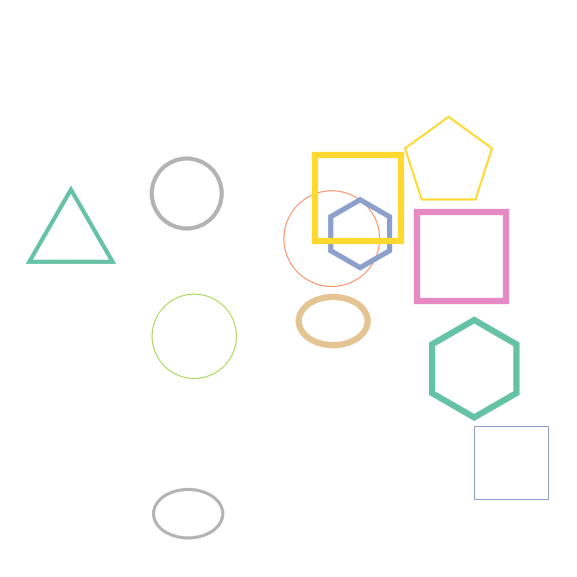[{"shape": "triangle", "thickness": 2, "radius": 0.42, "center": [0.123, 0.587]}, {"shape": "hexagon", "thickness": 3, "radius": 0.42, "center": [0.821, 0.361]}, {"shape": "circle", "thickness": 0.5, "radius": 0.41, "center": [0.574, 0.586]}, {"shape": "square", "thickness": 0.5, "radius": 0.32, "center": [0.885, 0.198]}, {"shape": "hexagon", "thickness": 2.5, "radius": 0.29, "center": [0.624, 0.594]}, {"shape": "square", "thickness": 3, "radius": 0.39, "center": [0.8, 0.555]}, {"shape": "circle", "thickness": 0.5, "radius": 0.37, "center": [0.336, 0.417]}, {"shape": "square", "thickness": 3, "radius": 0.37, "center": [0.619, 0.656]}, {"shape": "pentagon", "thickness": 1, "radius": 0.4, "center": [0.777, 0.718]}, {"shape": "oval", "thickness": 3, "radius": 0.3, "center": [0.577, 0.443]}, {"shape": "oval", "thickness": 1.5, "radius": 0.3, "center": [0.326, 0.11]}, {"shape": "circle", "thickness": 2, "radius": 0.3, "center": [0.323, 0.664]}]